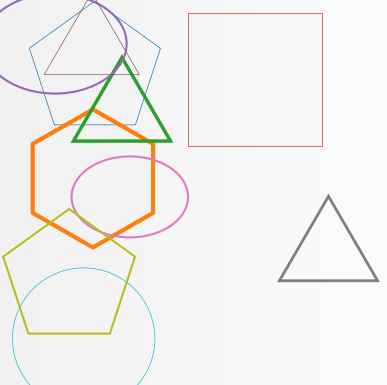[{"shape": "pentagon", "thickness": 0.5, "radius": 0.89, "center": [0.245, 0.82]}, {"shape": "hexagon", "thickness": 3, "radius": 0.9, "center": [0.24, 0.537]}, {"shape": "triangle", "thickness": 2.5, "radius": 0.72, "center": [0.315, 0.706]}, {"shape": "square", "thickness": 0.5, "radius": 0.87, "center": [0.659, 0.793]}, {"shape": "oval", "thickness": 1.5, "radius": 0.93, "center": [0.142, 0.887]}, {"shape": "triangle", "thickness": 0.5, "radius": 0.71, "center": [0.237, 0.877]}, {"shape": "oval", "thickness": 1.5, "radius": 0.75, "center": [0.335, 0.489]}, {"shape": "triangle", "thickness": 2, "radius": 0.73, "center": [0.848, 0.344]}, {"shape": "pentagon", "thickness": 1.5, "radius": 0.89, "center": [0.178, 0.278]}, {"shape": "circle", "thickness": 0.5, "radius": 0.92, "center": [0.216, 0.12]}]